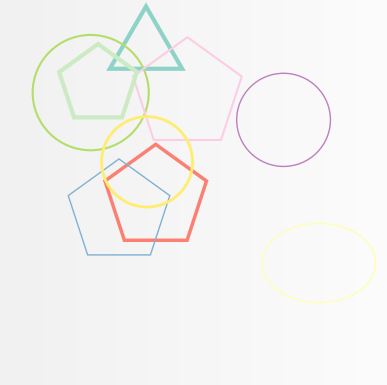[{"shape": "triangle", "thickness": 3, "radius": 0.54, "center": [0.377, 0.875]}, {"shape": "oval", "thickness": 1, "radius": 0.73, "center": [0.823, 0.317]}, {"shape": "pentagon", "thickness": 2.5, "radius": 0.69, "center": [0.402, 0.487]}, {"shape": "pentagon", "thickness": 1, "radius": 0.69, "center": [0.307, 0.449]}, {"shape": "circle", "thickness": 1.5, "radius": 0.75, "center": [0.234, 0.759]}, {"shape": "pentagon", "thickness": 1.5, "radius": 0.74, "center": [0.484, 0.756]}, {"shape": "circle", "thickness": 1, "radius": 0.6, "center": [0.732, 0.689]}, {"shape": "pentagon", "thickness": 3, "radius": 0.53, "center": [0.253, 0.78]}, {"shape": "circle", "thickness": 2, "radius": 0.59, "center": [0.38, 0.58]}]